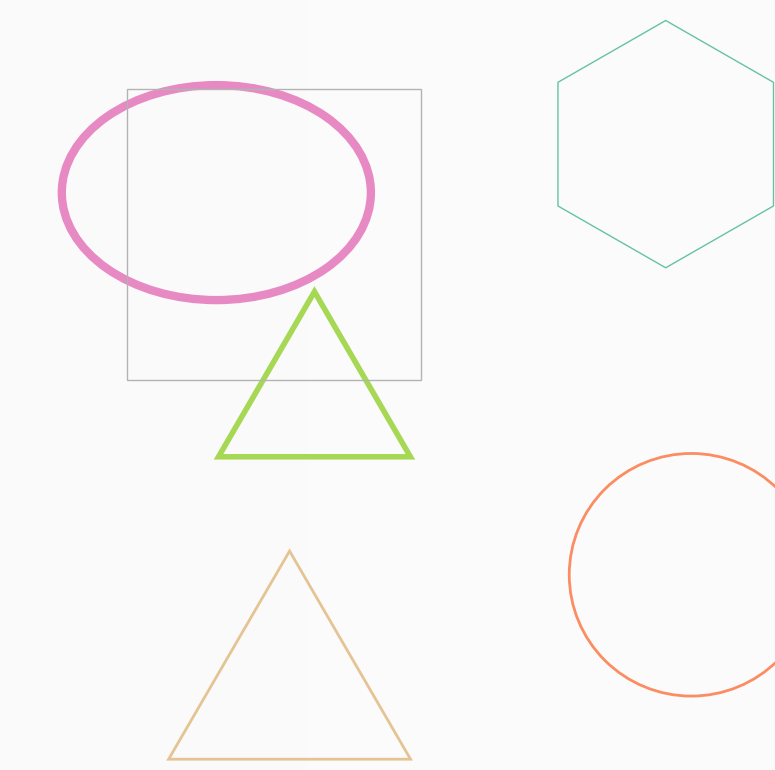[{"shape": "hexagon", "thickness": 0.5, "radius": 0.8, "center": [0.859, 0.813]}, {"shape": "circle", "thickness": 1, "radius": 0.79, "center": [0.892, 0.254]}, {"shape": "oval", "thickness": 3, "radius": 1.0, "center": [0.279, 0.75]}, {"shape": "triangle", "thickness": 2, "radius": 0.71, "center": [0.406, 0.478]}, {"shape": "triangle", "thickness": 1, "radius": 0.9, "center": [0.374, 0.104]}, {"shape": "square", "thickness": 0.5, "radius": 0.95, "center": [0.353, 0.696]}]